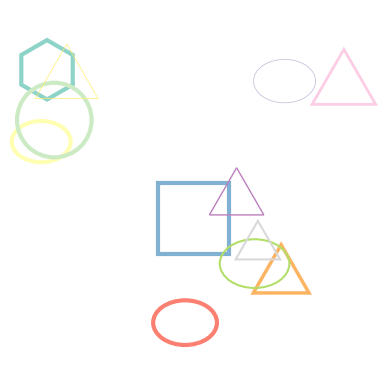[{"shape": "hexagon", "thickness": 3, "radius": 0.39, "center": [0.122, 0.819]}, {"shape": "oval", "thickness": 3, "radius": 0.38, "center": [0.107, 0.632]}, {"shape": "oval", "thickness": 0.5, "radius": 0.4, "center": [0.739, 0.789]}, {"shape": "oval", "thickness": 3, "radius": 0.41, "center": [0.481, 0.162]}, {"shape": "square", "thickness": 3, "radius": 0.46, "center": [0.503, 0.433]}, {"shape": "triangle", "thickness": 2.5, "radius": 0.42, "center": [0.73, 0.281]}, {"shape": "oval", "thickness": 1.5, "radius": 0.45, "center": [0.661, 0.315]}, {"shape": "triangle", "thickness": 2, "radius": 0.48, "center": [0.893, 0.777]}, {"shape": "triangle", "thickness": 1.5, "radius": 0.33, "center": [0.67, 0.36]}, {"shape": "triangle", "thickness": 1, "radius": 0.41, "center": [0.615, 0.483]}, {"shape": "circle", "thickness": 3, "radius": 0.48, "center": [0.141, 0.688]}, {"shape": "triangle", "thickness": 0.5, "radius": 0.47, "center": [0.173, 0.791]}]